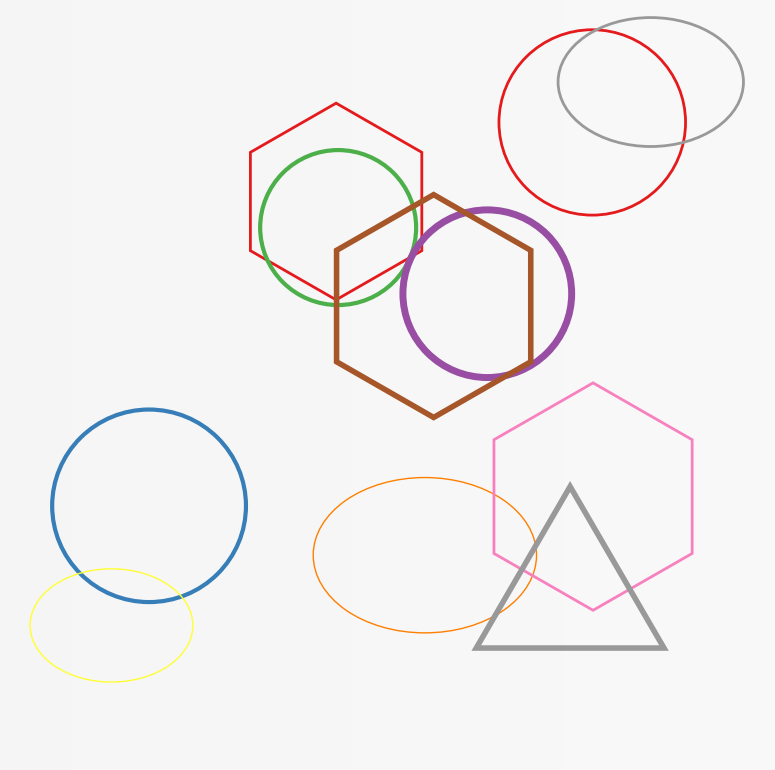[{"shape": "circle", "thickness": 1, "radius": 0.6, "center": [0.764, 0.841]}, {"shape": "hexagon", "thickness": 1, "radius": 0.64, "center": [0.434, 0.738]}, {"shape": "circle", "thickness": 1.5, "radius": 0.63, "center": [0.192, 0.343]}, {"shape": "circle", "thickness": 1.5, "radius": 0.5, "center": [0.436, 0.704]}, {"shape": "circle", "thickness": 2.5, "radius": 0.54, "center": [0.629, 0.619]}, {"shape": "oval", "thickness": 0.5, "radius": 0.72, "center": [0.548, 0.279]}, {"shape": "oval", "thickness": 0.5, "radius": 0.53, "center": [0.144, 0.188]}, {"shape": "hexagon", "thickness": 2, "radius": 0.72, "center": [0.56, 0.603]}, {"shape": "hexagon", "thickness": 1, "radius": 0.74, "center": [0.765, 0.355]}, {"shape": "triangle", "thickness": 2, "radius": 0.7, "center": [0.736, 0.228]}, {"shape": "oval", "thickness": 1, "radius": 0.6, "center": [0.84, 0.893]}]